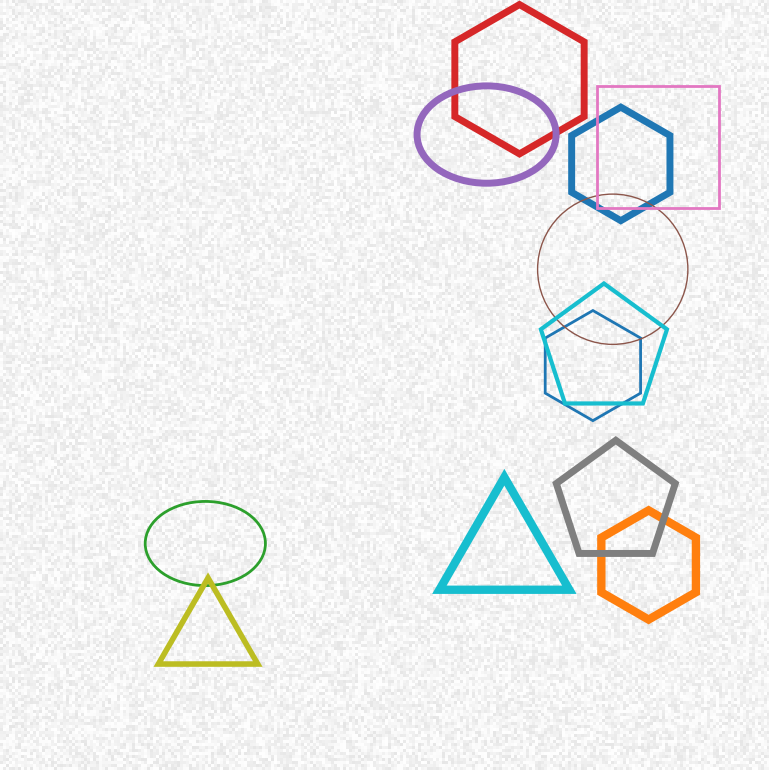[{"shape": "hexagon", "thickness": 2.5, "radius": 0.37, "center": [0.806, 0.787]}, {"shape": "hexagon", "thickness": 1, "radius": 0.36, "center": [0.77, 0.525]}, {"shape": "hexagon", "thickness": 3, "radius": 0.35, "center": [0.842, 0.266]}, {"shape": "oval", "thickness": 1, "radius": 0.39, "center": [0.267, 0.294]}, {"shape": "hexagon", "thickness": 2.5, "radius": 0.48, "center": [0.675, 0.897]}, {"shape": "oval", "thickness": 2.5, "radius": 0.45, "center": [0.632, 0.825]}, {"shape": "circle", "thickness": 0.5, "radius": 0.49, "center": [0.796, 0.65]}, {"shape": "square", "thickness": 1, "radius": 0.4, "center": [0.855, 0.809]}, {"shape": "pentagon", "thickness": 2.5, "radius": 0.41, "center": [0.8, 0.347]}, {"shape": "triangle", "thickness": 2, "radius": 0.37, "center": [0.27, 0.175]}, {"shape": "pentagon", "thickness": 1.5, "radius": 0.43, "center": [0.784, 0.546]}, {"shape": "triangle", "thickness": 3, "radius": 0.49, "center": [0.655, 0.283]}]